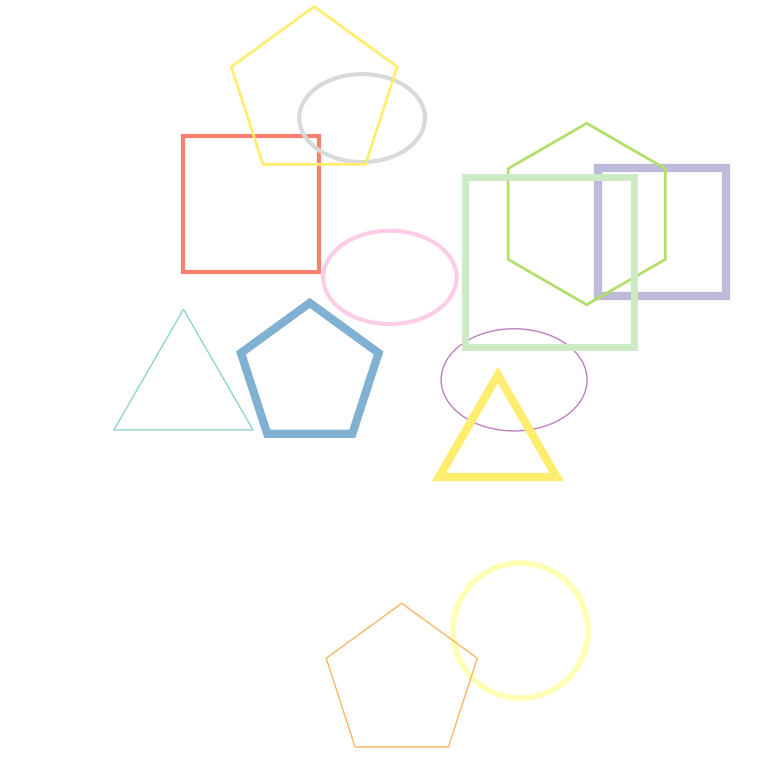[{"shape": "triangle", "thickness": 0.5, "radius": 0.52, "center": [0.238, 0.494]}, {"shape": "circle", "thickness": 2, "radius": 0.44, "center": [0.676, 0.181]}, {"shape": "square", "thickness": 3, "radius": 0.41, "center": [0.859, 0.699]}, {"shape": "square", "thickness": 1.5, "radius": 0.44, "center": [0.326, 0.735]}, {"shape": "pentagon", "thickness": 3, "radius": 0.47, "center": [0.402, 0.513]}, {"shape": "pentagon", "thickness": 0.5, "radius": 0.52, "center": [0.522, 0.113]}, {"shape": "hexagon", "thickness": 1, "radius": 0.59, "center": [0.762, 0.722]}, {"shape": "oval", "thickness": 1.5, "radius": 0.43, "center": [0.506, 0.64]}, {"shape": "oval", "thickness": 1.5, "radius": 0.41, "center": [0.47, 0.847]}, {"shape": "oval", "thickness": 0.5, "radius": 0.47, "center": [0.668, 0.507]}, {"shape": "square", "thickness": 2.5, "radius": 0.55, "center": [0.714, 0.66]}, {"shape": "pentagon", "thickness": 1, "radius": 0.57, "center": [0.408, 0.878]}, {"shape": "triangle", "thickness": 3, "radius": 0.44, "center": [0.647, 0.425]}]